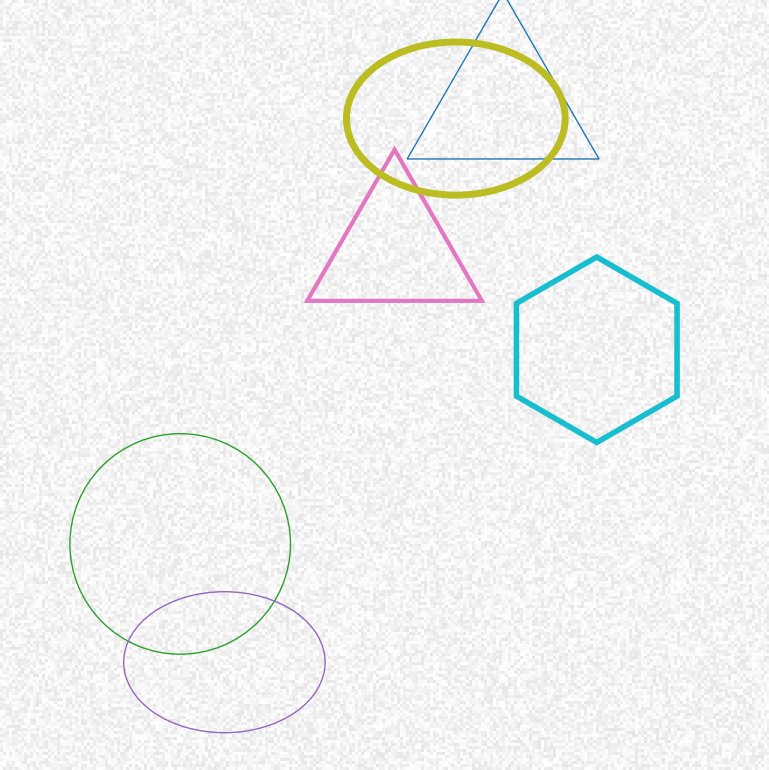[{"shape": "triangle", "thickness": 0.5, "radius": 0.72, "center": [0.653, 0.865]}, {"shape": "circle", "thickness": 0.5, "radius": 0.72, "center": [0.234, 0.294]}, {"shape": "oval", "thickness": 0.5, "radius": 0.65, "center": [0.291, 0.14]}, {"shape": "triangle", "thickness": 1.5, "radius": 0.65, "center": [0.512, 0.675]}, {"shape": "oval", "thickness": 2.5, "radius": 0.71, "center": [0.592, 0.846]}, {"shape": "hexagon", "thickness": 2, "radius": 0.6, "center": [0.775, 0.546]}]